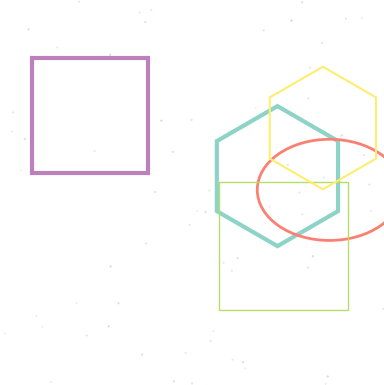[{"shape": "hexagon", "thickness": 3, "radius": 0.91, "center": [0.721, 0.543]}, {"shape": "oval", "thickness": 2, "radius": 0.94, "center": [0.856, 0.507]}, {"shape": "square", "thickness": 1, "radius": 0.83, "center": [0.736, 0.362]}, {"shape": "square", "thickness": 3, "radius": 0.75, "center": [0.234, 0.7]}, {"shape": "hexagon", "thickness": 1.5, "radius": 0.8, "center": [0.839, 0.668]}]